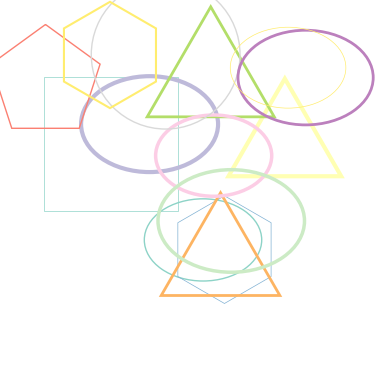[{"shape": "square", "thickness": 0.5, "radius": 0.87, "center": [0.287, 0.626]}, {"shape": "oval", "thickness": 1, "radius": 0.76, "center": [0.527, 0.377]}, {"shape": "triangle", "thickness": 3, "radius": 0.84, "center": [0.74, 0.627]}, {"shape": "oval", "thickness": 3, "radius": 0.89, "center": [0.389, 0.678]}, {"shape": "pentagon", "thickness": 1, "radius": 0.75, "center": [0.118, 0.787]}, {"shape": "hexagon", "thickness": 0.5, "radius": 0.7, "center": [0.583, 0.352]}, {"shape": "triangle", "thickness": 2, "radius": 0.89, "center": [0.573, 0.321]}, {"shape": "triangle", "thickness": 2, "radius": 0.95, "center": [0.547, 0.792]}, {"shape": "oval", "thickness": 2.5, "radius": 0.75, "center": [0.555, 0.596]}, {"shape": "circle", "thickness": 1, "radius": 0.97, "center": [0.43, 0.858]}, {"shape": "oval", "thickness": 2, "radius": 0.88, "center": [0.794, 0.799]}, {"shape": "oval", "thickness": 2.5, "radius": 0.95, "center": [0.601, 0.426]}, {"shape": "oval", "thickness": 0.5, "radius": 0.75, "center": [0.748, 0.824]}, {"shape": "hexagon", "thickness": 1.5, "radius": 0.69, "center": [0.286, 0.857]}]